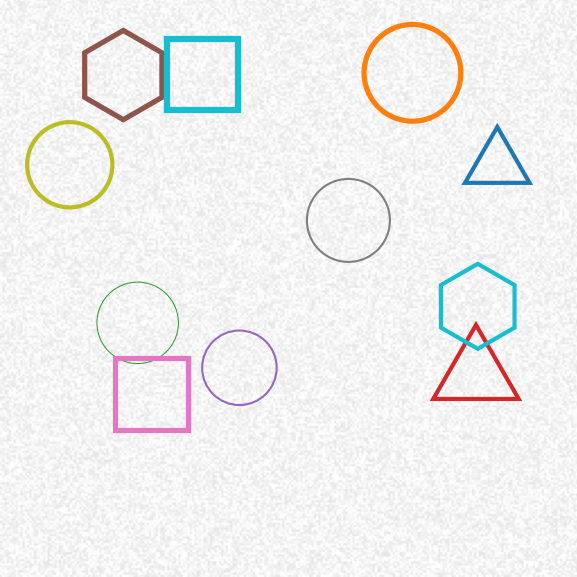[{"shape": "triangle", "thickness": 2, "radius": 0.32, "center": [0.861, 0.715]}, {"shape": "circle", "thickness": 2.5, "radius": 0.42, "center": [0.714, 0.873]}, {"shape": "circle", "thickness": 0.5, "radius": 0.35, "center": [0.238, 0.44]}, {"shape": "triangle", "thickness": 2, "radius": 0.43, "center": [0.824, 0.351]}, {"shape": "circle", "thickness": 1, "radius": 0.32, "center": [0.415, 0.362]}, {"shape": "hexagon", "thickness": 2.5, "radius": 0.39, "center": [0.214, 0.869]}, {"shape": "square", "thickness": 2.5, "radius": 0.32, "center": [0.262, 0.317]}, {"shape": "circle", "thickness": 1, "radius": 0.36, "center": [0.603, 0.617]}, {"shape": "circle", "thickness": 2, "radius": 0.37, "center": [0.121, 0.714]}, {"shape": "square", "thickness": 3, "radius": 0.31, "center": [0.351, 0.87]}, {"shape": "hexagon", "thickness": 2, "radius": 0.37, "center": [0.827, 0.469]}]